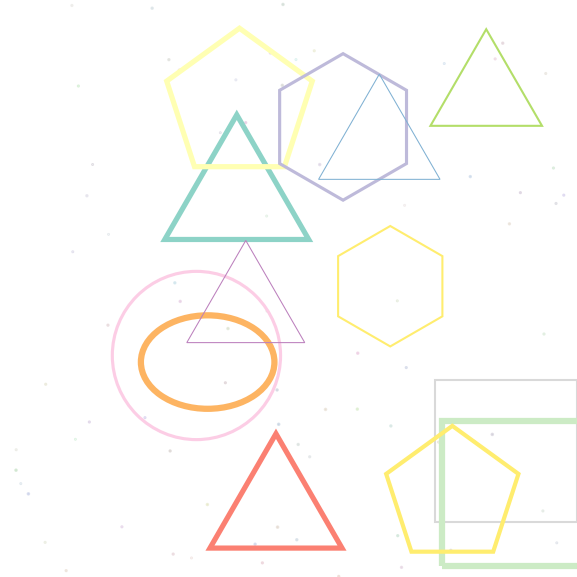[{"shape": "triangle", "thickness": 2.5, "radius": 0.72, "center": [0.41, 0.656]}, {"shape": "pentagon", "thickness": 2.5, "radius": 0.66, "center": [0.415, 0.818]}, {"shape": "hexagon", "thickness": 1.5, "radius": 0.63, "center": [0.594, 0.779]}, {"shape": "triangle", "thickness": 2.5, "radius": 0.66, "center": [0.478, 0.116]}, {"shape": "triangle", "thickness": 0.5, "radius": 0.61, "center": [0.657, 0.749]}, {"shape": "oval", "thickness": 3, "radius": 0.58, "center": [0.36, 0.372]}, {"shape": "triangle", "thickness": 1, "radius": 0.56, "center": [0.842, 0.837]}, {"shape": "circle", "thickness": 1.5, "radius": 0.73, "center": [0.34, 0.384]}, {"shape": "square", "thickness": 1, "radius": 0.62, "center": [0.876, 0.218]}, {"shape": "triangle", "thickness": 0.5, "radius": 0.59, "center": [0.426, 0.465]}, {"shape": "square", "thickness": 3, "radius": 0.63, "center": [0.89, 0.145]}, {"shape": "hexagon", "thickness": 1, "radius": 0.52, "center": [0.676, 0.504]}, {"shape": "pentagon", "thickness": 2, "radius": 0.6, "center": [0.783, 0.141]}]